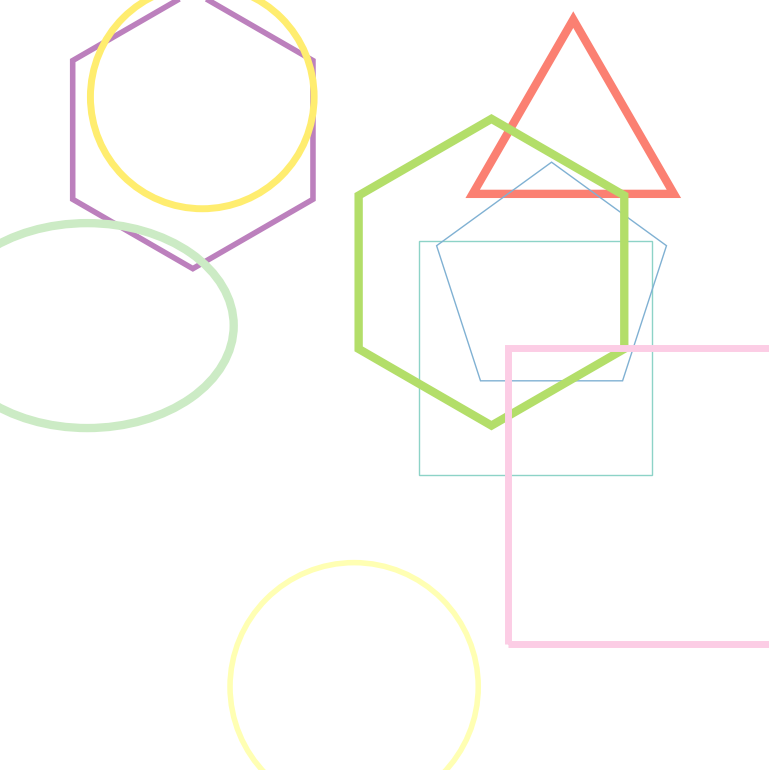[{"shape": "square", "thickness": 0.5, "radius": 0.76, "center": [0.695, 0.535]}, {"shape": "circle", "thickness": 2, "radius": 0.81, "center": [0.46, 0.108]}, {"shape": "triangle", "thickness": 3, "radius": 0.75, "center": [0.745, 0.824]}, {"shape": "pentagon", "thickness": 0.5, "radius": 0.78, "center": [0.716, 0.632]}, {"shape": "hexagon", "thickness": 3, "radius": 1.0, "center": [0.638, 0.646]}, {"shape": "square", "thickness": 2.5, "radius": 0.96, "center": [0.852, 0.355]}, {"shape": "hexagon", "thickness": 2, "radius": 0.9, "center": [0.25, 0.831]}, {"shape": "oval", "thickness": 3, "radius": 0.95, "center": [0.113, 0.577]}, {"shape": "circle", "thickness": 2.5, "radius": 0.73, "center": [0.263, 0.874]}]